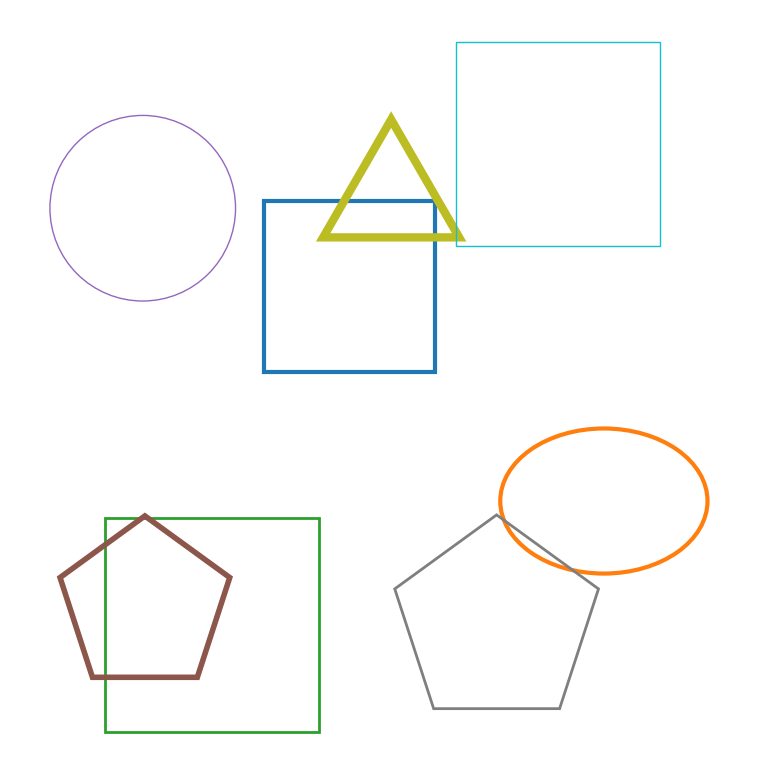[{"shape": "square", "thickness": 1.5, "radius": 0.56, "center": [0.454, 0.628]}, {"shape": "oval", "thickness": 1.5, "radius": 0.67, "center": [0.784, 0.349]}, {"shape": "square", "thickness": 1, "radius": 0.7, "center": [0.275, 0.188]}, {"shape": "circle", "thickness": 0.5, "radius": 0.6, "center": [0.185, 0.73]}, {"shape": "pentagon", "thickness": 2, "radius": 0.58, "center": [0.188, 0.214]}, {"shape": "pentagon", "thickness": 1, "radius": 0.7, "center": [0.645, 0.192]}, {"shape": "triangle", "thickness": 3, "radius": 0.51, "center": [0.508, 0.743]}, {"shape": "square", "thickness": 0.5, "radius": 0.66, "center": [0.725, 0.813]}]